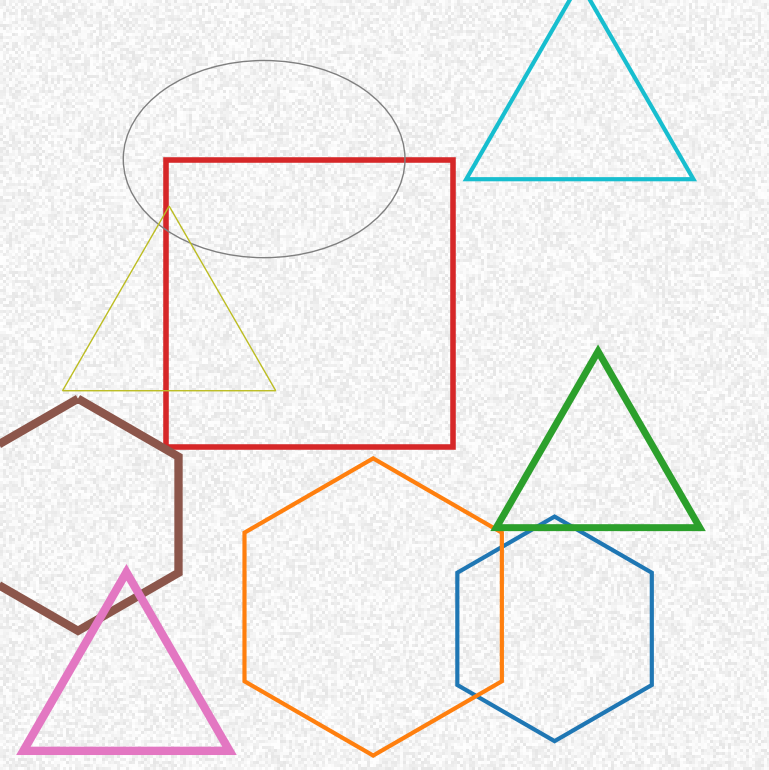[{"shape": "hexagon", "thickness": 1.5, "radius": 0.73, "center": [0.72, 0.183]}, {"shape": "hexagon", "thickness": 1.5, "radius": 0.96, "center": [0.485, 0.212]}, {"shape": "triangle", "thickness": 2.5, "radius": 0.76, "center": [0.777, 0.391]}, {"shape": "square", "thickness": 2, "radius": 0.93, "center": [0.402, 0.606]}, {"shape": "hexagon", "thickness": 3, "radius": 0.75, "center": [0.101, 0.331]}, {"shape": "triangle", "thickness": 3, "radius": 0.77, "center": [0.164, 0.102]}, {"shape": "oval", "thickness": 0.5, "radius": 0.91, "center": [0.343, 0.793]}, {"shape": "triangle", "thickness": 0.5, "radius": 0.8, "center": [0.22, 0.572]}, {"shape": "triangle", "thickness": 1.5, "radius": 0.85, "center": [0.753, 0.852]}]